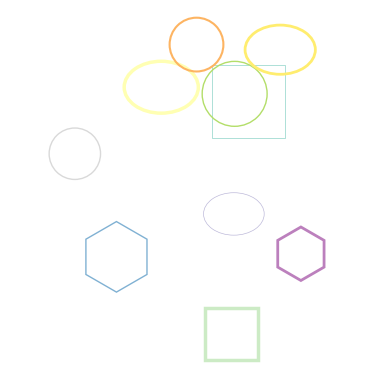[{"shape": "square", "thickness": 0.5, "radius": 0.47, "center": [0.644, 0.737]}, {"shape": "oval", "thickness": 2.5, "radius": 0.48, "center": [0.419, 0.773]}, {"shape": "oval", "thickness": 0.5, "radius": 0.39, "center": [0.607, 0.444]}, {"shape": "hexagon", "thickness": 1, "radius": 0.46, "center": [0.302, 0.333]}, {"shape": "circle", "thickness": 1.5, "radius": 0.35, "center": [0.51, 0.884]}, {"shape": "circle", "thickness": 1, "radius": 0.42, "center": [0.609, 0.756]}, {"shape": "circle", "thickness": 1, "radius": 0.33, "center": [0.194, 0.601]}, {"shape": "hexagon", "thickness": 2, "radius": 0.35, "center": [0.782, 0.341]}, {"shape": "square", "thickness": 2.5, "radius": 0.34, "center": [0.601, 0.133]}, {"shape": "oval", "thickness": 2, "radius": 0.46, "center": [0.728, 0.871]}]